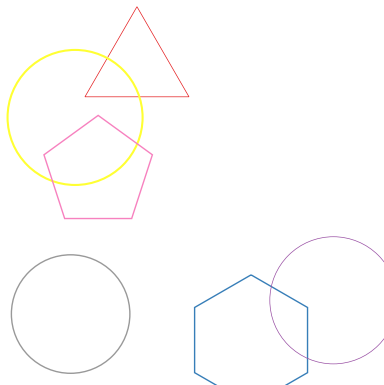[{"shape": "triangle", "thickness": 0.5, "radius": 0.78, "center": [0.356, 0.827]}, {"shape": "hexagon", "thickness": 1, "radius": 0.85, "center": [0.652, 0.117]}, {"shape": "circle", "thickness": 0.5, "radius": 0.83, "center": [0.866, 0.22]}, {"shape": "circle", "thickness": 1.5, "radius": 0.88, "center": [0.195, 0.695]}, {"shape": "pentagon", "thickness": 1, "radius": 0.74, "center": [0.255, 0.552]}, {"shape": "circle", "thickness": 1, "radius": 0.77, "center": [0.183, 0.184]}]